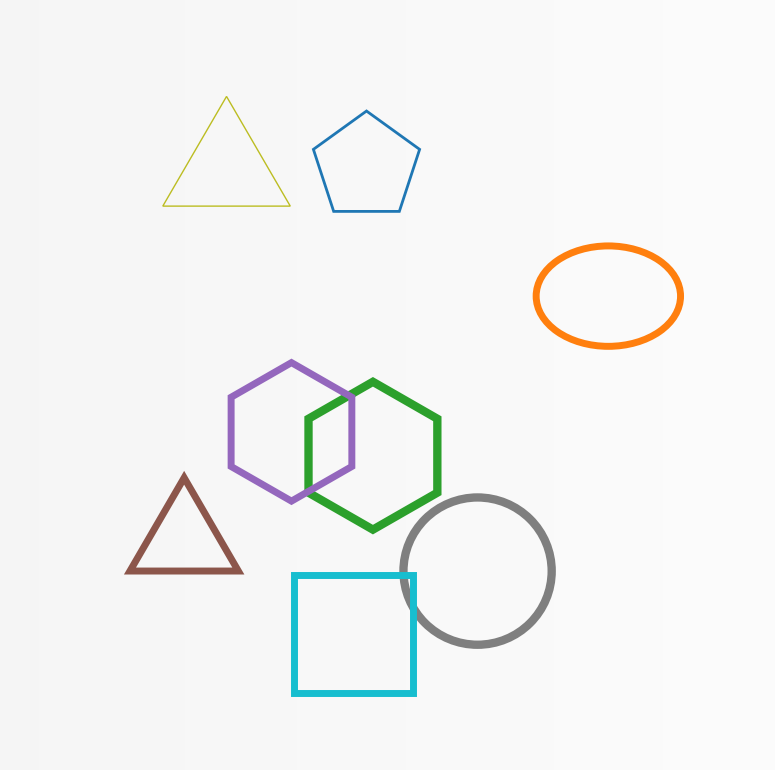[{"shape": "pentagon", "thickness": 1, "radius": 0.36, "center": [0.473, 0.784]}, {"shape": "oval", "thickness": 2.5, "radius": 0.47, "center": [0.785, 0.615]}, {"shape": "hexagon", "thickness": 3, "radius": 0.48, "center": [0.481, 0.408]}, {"shape": "hexagon", "thickness": 2.5, "radius": 0.45, "center": [0.376, 0.439]}, {"shape": "triangle", "thickness": 2.5, "radius": 0.4, "center": [0.238, 0.299]}, {"shape": "circle", "thickness": 3, "radius": 0.48, "center": [0.616, 0.258]}, {"shape": "triangle", "thickness": 0.5, "radius": 0.47, "center": [0.292, 0.78]}, {"shape": "square", "thickness": 2.5, "radius": 0.38, "center": [0.456, 0.177]}]